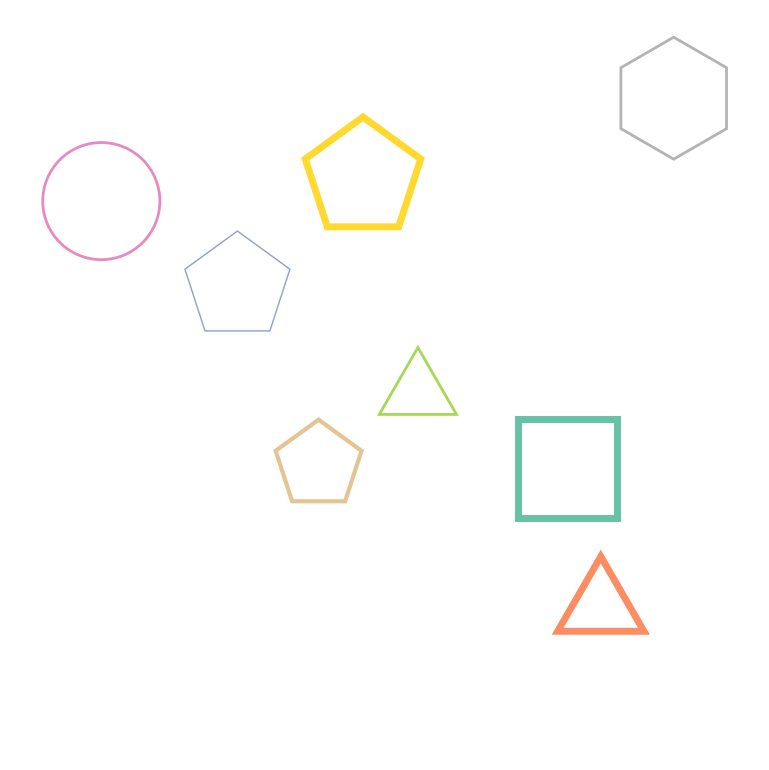[{"shape": "square", "thickness": 2.5, "radius": 0.32, "center": [0.737, 0.391]}, {"shape": "triangle", "thickness": 2.5, "radius": 0.32, "center": [0.78, 0.213]}, {"shape": "pentagon", "thickness": 0.5, "radius": 0.36, "center": [0.308, 0.628]}, {"shape": "circle", "thickness": 1, "radius": 0.38, "center": [0.132, 0.739]}, {"shape": "triangle", "thickness": 1, "radius": 0.29, "center": [0.543, 0.491]}, {"shape": "pentagon", "thickness": 2.5, "radius": 0.39, "center": [0.471, 0.769]}, {"shape": "pentagon", "thickness": 1.5, "radius": 0.29, "center": [0.414, 0.396]}, {"shape": "hexagon", "thickness": 1, "radius": 0.4, "center": [0.875, 0.872]}]